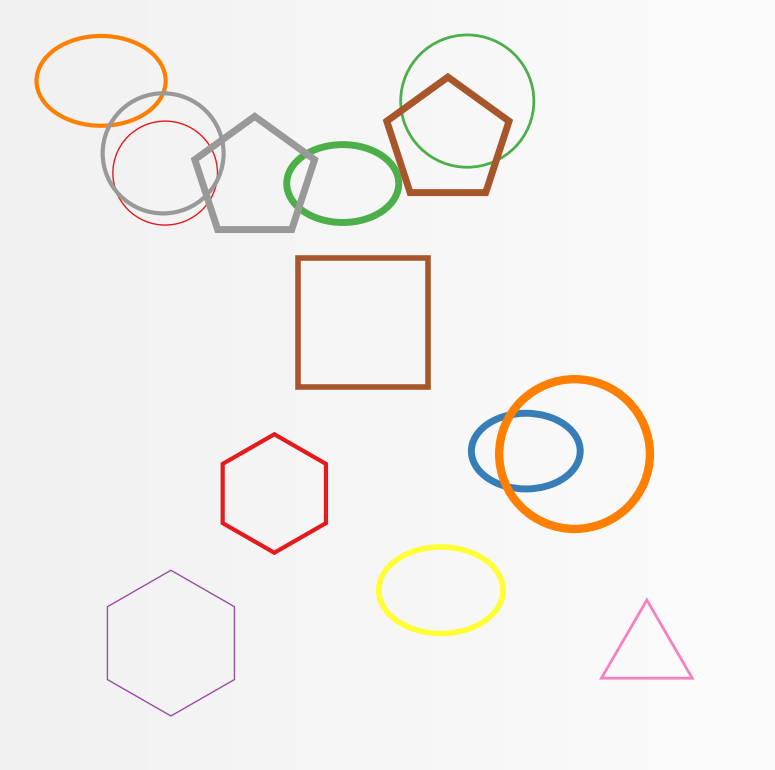[{"shape": "hexagon", "thickness": 1.5, "radius": 0.38, "center": [0.354, 0.359]}, {"shape": "circle", "thickness": 0.5, "radius": 0.34, "center": [0.213, 0.775]}, {"shape": "oval", "thickness": 2.5, "radius": 0.35, "center": [0.678, 0.414]}, {"shape": "oval", "thickness": 2.5, "radius": 0.36, "center": [0.442, 0.762]}, {"shape": "circle", "thickness": 1, "radius": 0.43, "center": [0.603, 0.869]}, {"shape": "hexagon", "thickness": 0.5, "radius": 0.47, "center": [0.221, 0.165]}, {"shape": "circle", "thickness": 3, "radius": 0.49, "center": [0.741, 0.41]}, {"shape": "oval", "thickness": 1.5, "radius": 0.42, "center": [0.13, 0.895]}, {"shape": "oval", "thickness": 2, "radius": 0.4, "center": [0.569, 0.233]}, {"shape": "pentagon", "thickness": 2.5, "radius": 0.41, "center": [0.578, 0.817]}, {"shape": "square", "thickness": 2, "radius": 0.42, "center": [0.468, 0.581]}, {"shape": "triangle", "thickness": 1, "radius": 0.34, "center": [0.835, 0.153]}, {"shape": "circle", "thickness": 1.5, "radius": 0.39, "center": [0.21, 0.801]}, {"shape": "pentagon", "thickness": 2.5, "radius": 0.41, "center": [0.329, 0.768]}]